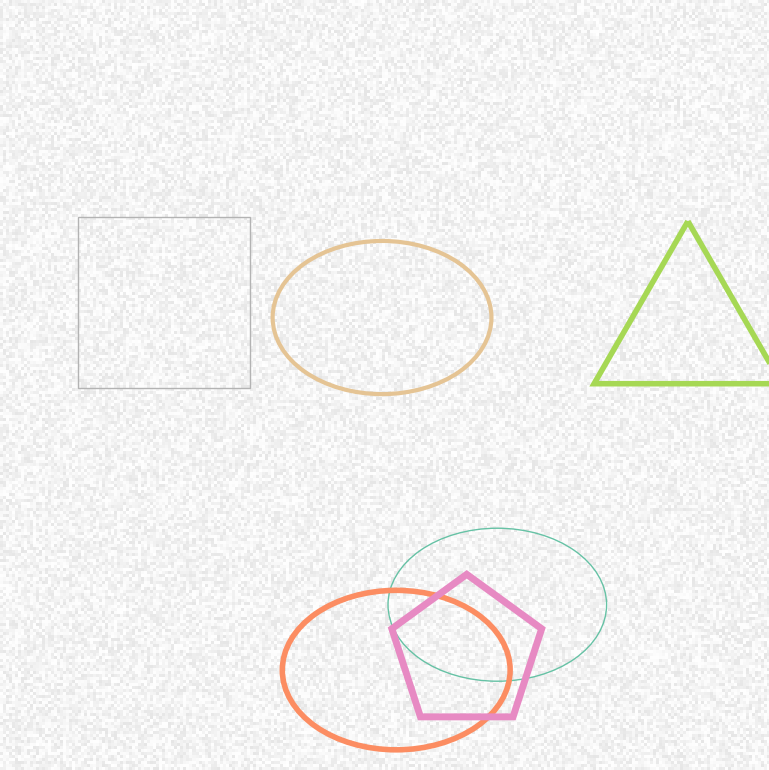[{"shape": "oval", "thickness": 0.5, "radius": 0.71, "center": [0.646, 0.215]}, {"shape": "oval", "thickness": 2, "radius": 0.74, "center": [0.515, 0.13]}, {"shape": "pentagon", "thickness": 2.5, "radius": 0.51, "center": [0.606, 0.152]}, {"shape": "triangle", "thickness": 2, "radius": 0.7, "center": [0.893, 0.572]}, {"shape": "oval", "thickness": 1.5, "radius": 0.71, "center": [0.496, 0.588]}, {"shape": "square", "thickness": 0.5, "radius": 0.56, "center": [0.213, 0.607]}]